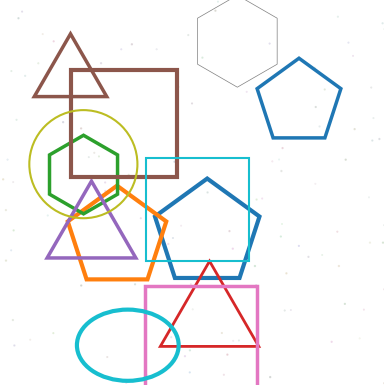[{"shape": "pentagon", "thickness": 3, "radius": 0.71, "center": [0.538, 0.393]}, {"shape": "pentagon", "thickness": 2.5, "radius": 0.57, "center": [0.777, 0.734]}, {"shape": "pentagon", "thickness": 3, "radius": 0.67, "center": [0.304, 0.383]}, {"shape": "hexagon", "thickness": 2.5, "radius": 0.51, "center": [0.217, 0.547]}, {"shape": "triangle", "thickness": 2, "radius": 0.74, "center": [0.544, 0.174]}, {"shape": "triangle", "thickness": 2.5, "radius": 0.67, "center": [0.238, 0.396]}, {"shape": "square", "thickness": 3, "radius": 0.69, "center": [0.322, 0.679]}, {"shape": "triangle", "thickness": 2.5, "radius": 0.54, "center": [0.183, 0.803]}, {"shape": "square", "thickness": 2.5, "radius": 0.73, "center": [0.523, 0.111]}, {"shape": "hexagon", "thickness": 0.5, "radius": 0.6, "center": [0.616, 0.893]}, {"shape": "circle", "thickness": 1.5, "radius": 0.7, "center": [0.217, 0.574]}, {"shape": "square", "thickness": 1.5, "radius": 0.67, "center": [0.513, 0.455]}, {"shape": "oval", "thickness": 3, "radius": 0.66, "center": [0.332, 0.103]}]